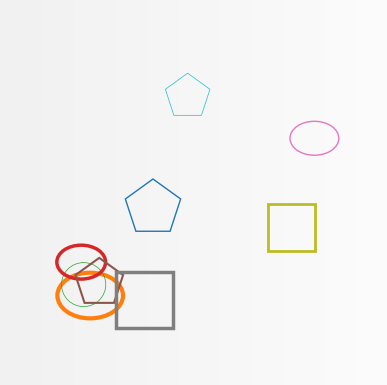[{"shape": "pentagon", "thickness": 1, "radius": 0.38, "center": [0.395, 0.46]}, {"shape": "oval", "thickness": 3, "radius": 0.42, "center": [0.233, 0.232]}, {"shape": "circle", "thickness": 0.5, "radius": 0.29, "center": [0.216, 0.261]}, {"shape": "oval", "thickness": 2.5, "radius": 0.31, "center": [0.21, 0.319]}, {"shape": "pentagon", "thickness": 1.5, "radius": 0.32, "center": [0.256, 0.266]}, {"shape": "oval", "thickness": 1, "radius": 0.32, "center": [0.811, 0.641]}, {"shape": "square", "thickness": 2.5, "radius": 0.37, "center": [0.374, 0.221]}, {"shape": "square", "thickness": 2, "radius": 0.3, "center": [0.752, 0.409]}, {"shape": "pentagon", "thickness": 0.5, "radius": 0.3, "center": [0.484, 0.749]}]